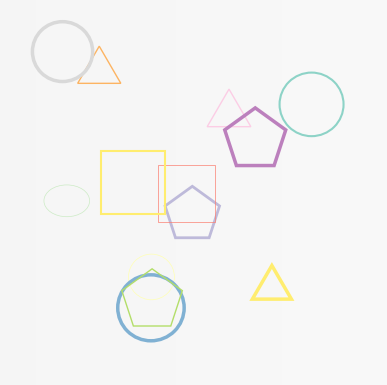[{"shape": "circle", "thickness": 1.5, "radius": 0.41, "center": [0.804, 0.729]}, {"shape": "circle", "thickness": 0.5, "radius": 0.3, "center": [0.391, 0.281]}, {"shape": "pentagon", "thickness": 2, "radius": 0.37, "center": [0.496, 0.442]}, {"shape": "square", "thickness": 0.5, "radius": 0.37, "center": [0.481, 0.498]}, {"shape": "circle", "thickness": 2.5, "radius": 0.43, "center": [0.39, 0.201]}, {"shape": "triangle", "thickness": 1, "radius": 0.32, "center": [0.256, 0.816]}, {"shape": "pentagon", "thickness": 1, "radius": 0.41, "center": [0.392, 0.22]}, {"shape": "triangle", "thickness": 1, "radius": 0.33, "center": [0.591, 0.703]}, {"shape": "circle", "thickness": 2.5, "radius": 0.39, "center": [0.161, 0.866]}, {"shape": "pentagon", "thickness": 2.5, "radius": 0.41, "center": [0.659, 0.637]}, {"shape": "oval", "thickness": 0.5, "radius": 0.29, "center": [0.172, 0.478]}, {"shape": "square", "thickness": 1.5, "radius": 0.41, "center": [0.343, 0.526]}, {"shape": "triangle", "thickness": 2.5, "radius": 0.29, "center": [0.702, 0.252]}]